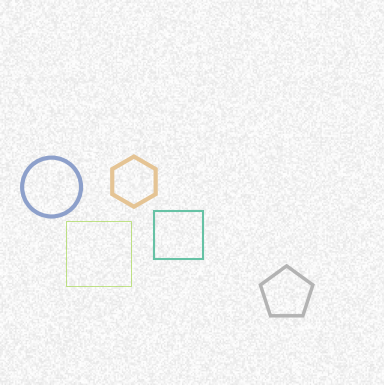[{"shape": "square", "thickness": 1.5, "radius": 0.32, "center": [0.464, 0.39]}, {"shape": "circle", "thickness": 3, "radius": 0.38, "center": [0.134, 0.514]}, {"shape": "square", "thickness": 0.5, "radius": 0.42, "center": [0.256, 0.343]}, {"shape": "hexagon", "thickness": 3, "radius": 0.33, "center": [0.348, 0.528]}, {"shape": "pentagon", "thickness": 2.5, "radius": 0.36, "center": [0.745, 0.238]}]